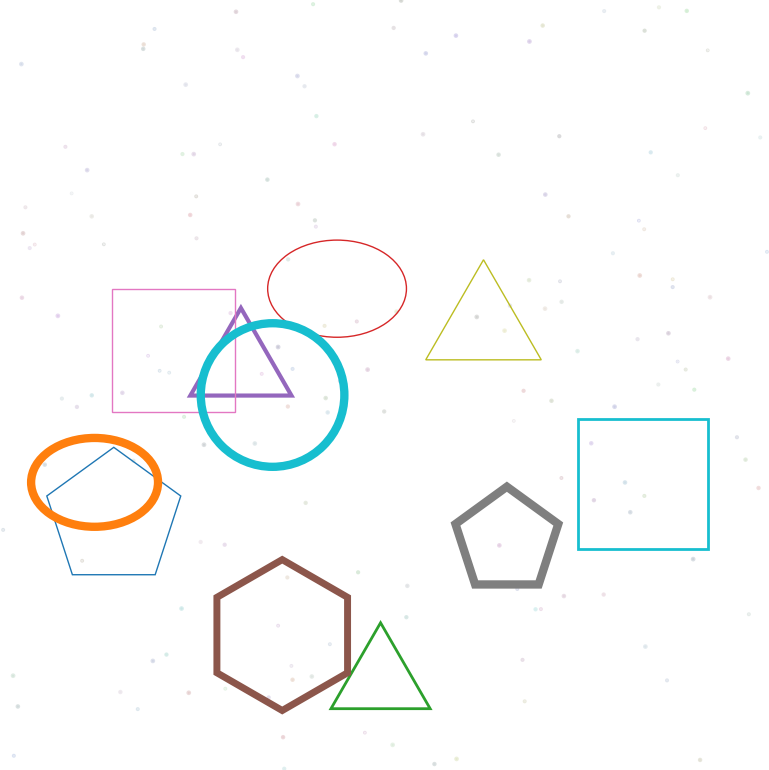[{"shape": "pentagon", "thickness": 0.5, "radius": 0.46, "center": [0.148, 0.328]}, {"shape": "oval", "thickness": 3, "radius": 0.41, "center": [0.123, 0.374]}, {"shape": "triangle", "thickness": 1, "radius": 0.37, "center": [0.494, 0.117]}, {"shape": "oval", "thickness": 0.5, "radius": 0.45, "center": [0.438, 0.625]}, {"shape": "triangle", "thickness": 1.5, "radius": 0.38, "center": [0.313, 0.524]}, {"shape": "hexagon", "thickness": 2.5, "radius": 0.49, "center": [0.367, 0.175]}, {"shape": "square", "thickness": 0.5, "radius": 0.4, "center": [0.225, 0.545]}, {"shape": "pentagon", "thickness": 3, "radius": 0.35, "center": [0.658, 0.298]}, {"shape": "triangle", "thickness": 0.5, "radius": 0.43, "center": [0.628, 0.576]}, {"shape": "circle", "thickness": 3, "radius": 0.47, "center": [0.354, 0.487]}, {"shape": "square", "thickness": 1, "radius": 0.42, "center": [0.834, 0.371]}]